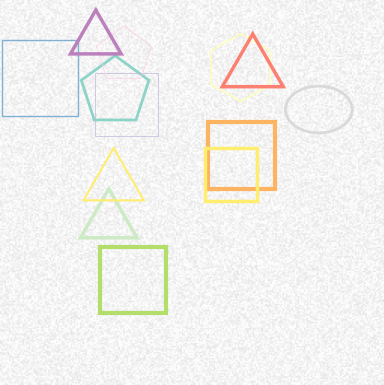[{"shape": "pentagon", "thickness": 2, "radius": 0.46, "center": [0.299, 0.763]}, {"shape": "hexagon", "thickness": 1, "radius": 0.44, "center": [0.625, 0.824]}, {"shape": "square", "thickness": 0.5, "radius": 0.41, "center": [0.328, 0.728]}, {"shape": "triangle", "thickness": 2.5, "radius": 0.46, "center": [0.657, 0.82]}, {"shape": "square", "thickness": 1, "radius": 0.49, "center": [0.105, 0.798]}, {"shape": "square", "thickness": 3, "radius": 0.44, "center": [0.628, 0.595]}, {"shape": "square", "thickness": 3, "radius": 0.43, "center": [0.346, 0.273]}, {"shape": "pentagon", "thickness": 0.5, "radius": 0.38, "center": [0.322, 0.857]}, {"shape": "oval", "thickness": 2, "radius": 0.43, "center": [0.828, 0.716]}, {"shape": "triangle", "thickness": 2.5, "radius": 0.38, "center": [0.249, 0.898]}, {"shape": "triangle", "thickness": 2.5, "radius": 0.42, "center": [0.283, 0.425]}, {"shape": "square", "thickness": 2.5, "radius": 0.34, "center": [0.599, 0.547]}, {"shape": "triangle", "thickness": 1.5, "radius": 0.45, "center": [0.295, 0.525]}]